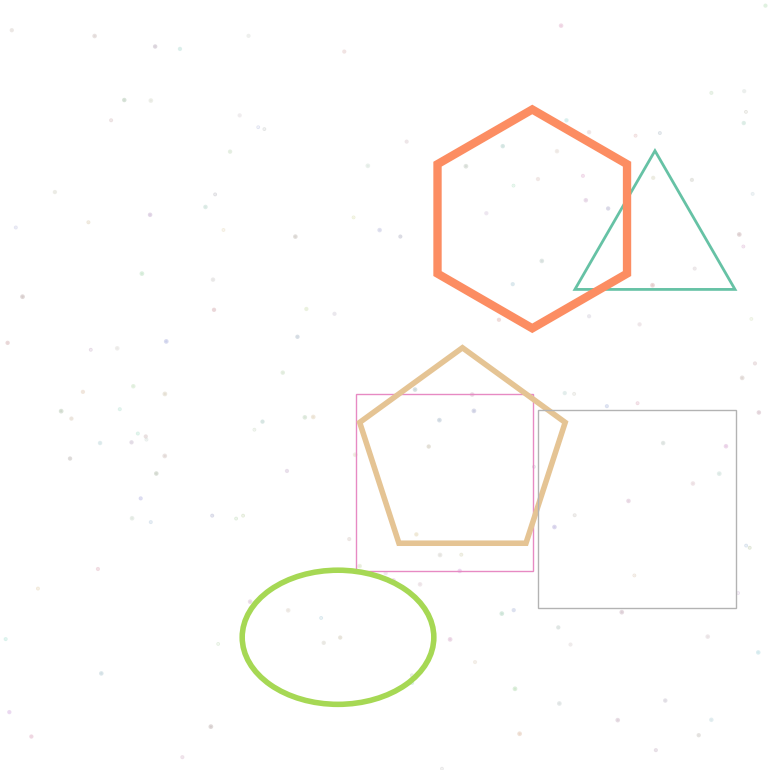[{"shape": "triangle", "thickness": 1, "radius": 0.6, "center": [0.851, 0.684]}, {"shape": "hexagon", "thickness": 3, "radius": 0.71, "center": [0.691, 0.716]}, {"shape": "square", "thickness": 0.5, "radius": 0.58, "center": [0.577, 0.374]}, {"shape": "oval", "thickness": 2, "radius": 0.62, "center": [0.439, 0.172]}, {"shape": "pentagon", "thickness": 2, "radius": 0.7, "center": [0.601, 0.408]}, {"shape": "square", "thickness": 0.5, "radius": 0.64, "center": [0.828, 0.339]}]